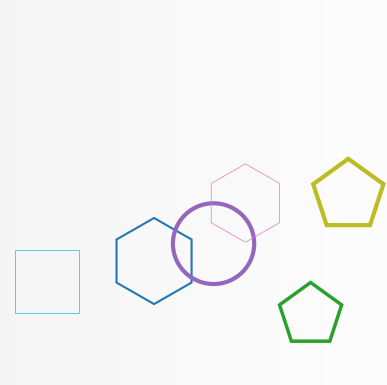[{"shape": "hexagon", "thickness": 1.5, "radius": 0.56, "center": [0.398, 0.322]}, {"shape": "pentagon", "thickness": 2.5, "radius": 0.42, "center": [0.802, 0.182]}, {"shape": "circle", "thickness": 3, "radius": 0.52, "center": [0.551, 0.367]}, {"shape": "hexagon", "thickness": 0.5, "radius": 0.51, "center": [0.633, 0.473]}, {"shape": "pentagon", "thickness": 3, "radius": 0.48, "center": [0.899, 0.492]}, {"shape": "square", "thickness": 0.5, "radius": 0.41, "center": [0.122, 0.269]}]